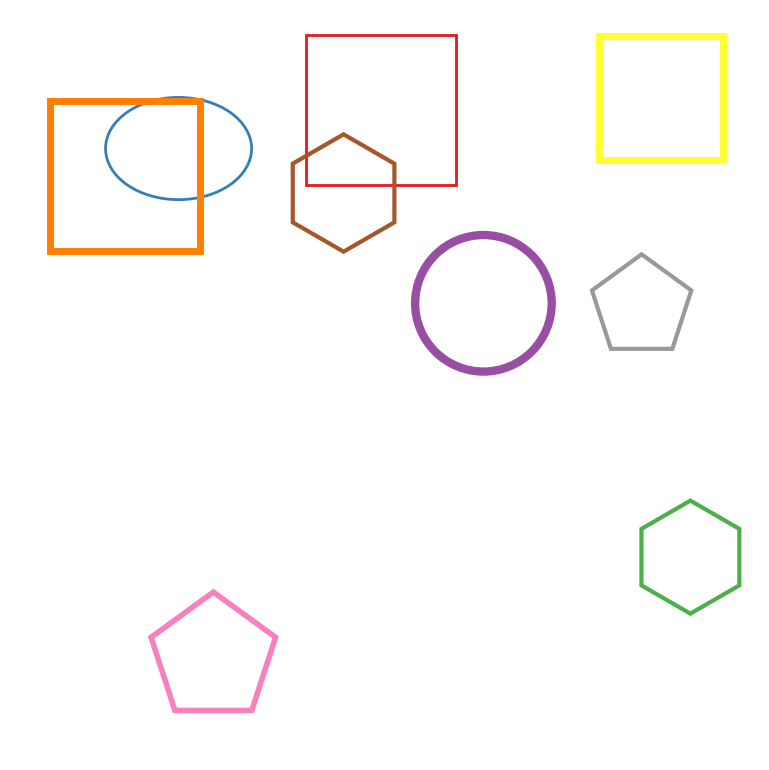[{"shape": "square", "thickness": 1, "radius": 0.49, "center": [0.494, 0.858]}, {"shape": "oval", "thickness": 1, "radius": 0.47, "center": [0.232, 0.807]}, {"shape": "hexagon", "thickness": 1.5, "radius": 0.37, "center": [0.897, 0.276]}, {"shape": "circle", "thickness": 3, "radius": 0.44, "center": [0.628, 0.606]}, {"shape": "square", "thickness": 2.5, "radius": 0.49, "center": [0.162, 0.771]}, {"shape": "square", "thickness": 2.5, "radius": 0.4, "center": [0.858, 0.873]}, {"shape": "hexagon", "thickness": 1.5, "radius": 0.38, "center": [0.446, 0.749]}, {"shape": "pentagon", "thickness": 2, "radius": 0.42, "center": [0.277, 0.146]}, {"shape": "pentagon", "thickness": 1.5, "radius": 0.34, "center": [0.833, 0.602]}]